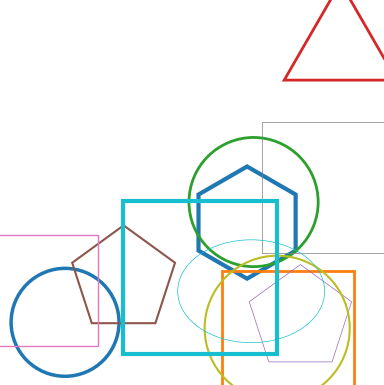[{"shape": "hexagon", "thickness": 3, "radius": 0.73, "center": [0.642, 0.422]}, {"shape": "circle", "thickness": 2.5, "radius": 0.7, "center": [0.169, 0.163]}, {"shape": "square", "thickness": 2, "radius": 0.86, "center": [0.749, 0.123]}, {"shape": "circle", "thickness": 2, "radius": 0.84, "center": [0.659, 0.475]}, {"shape": "triangle", "thickness": 2, "radius": 0.84, "center": [0.884, 0.876]}, {"shape": "pentagon", "thickness": 0.5, "radius": 0.7, "center": [0.78, 0.173]}, {"shape": "pentagon", "thickness": 1.5, "radius": 0.7, "center": [0.321, 0.274]}, {"shape": "square", "thickness": 1, "radius": 0.72, "center": [0.11, 0.244]}, {"shape": "square", "thickness": 0.5, "radius": 0.85, "center": [0.849, 0.513]}, {"shape": "circle", "thickness": 1.5, "radius": 0.94, "center": [0.72, 0.147]}, {"shape": "oval", "thickness": 0.5, "radius": 0.95, "center": [0.652, 0.244]}, {"shape": "square", "thickness": 3, "radius": 1.0, "center": [0.52, 0.28]}]